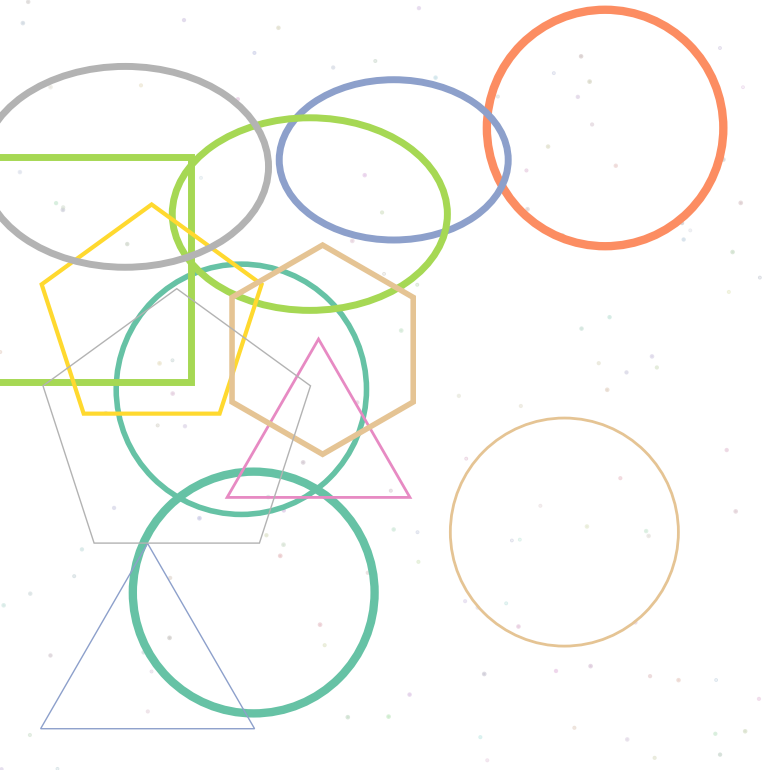[{"shape": "circle", "thickness": 3, "radius": 0.78, "center": [0.329, 0.23]}, {"shape": "circle", "thickness": 2, "radius": 0.81, "center": [0.313, 0.494]}, {"shape": "circle", "thickness": 3, "radius": 0.77, "center": [0.786, 0.834]}, {"shape": "triangle", "thickness": 0.5, "radius": 0.8, "center": [0.192, 0.134]}, {"shape": "oval", "thickness": 2.5, "radius": 0.74, "center": [0.511, 0.792]}, {"shape": "triangle", "thickness": 1, "radius": 0.69, "center": [0.414, 0.423]}, {"shape": "square", "thickness": 2.5, "radius": 0.73, "center": [0.102, 0.65]}, {"shape": "oval", "thickness": 2.5, "radius": 0.89, "center": [0.402, 0.722]}, {"shape": "pentagon", "thickness": 1.5, "radius": 0.75, "center": [0.197, 0.584]}, {"shape": "hexagon", "thickness": 2, "radius": 0.68, "center": [0.419, 0.546]}, {"shape": "circle", "thickness": 1, "radius": 0.74, "center": [0.733, 0.309]}, {"shape": "oval", "thickness": 2.5, "radius": 0.93, "center": [0.162, 0.783]}, {"shape": "pentagon", "thickness": 0.5, "radius": 0.91, "center": [0.23, 0.442]}]